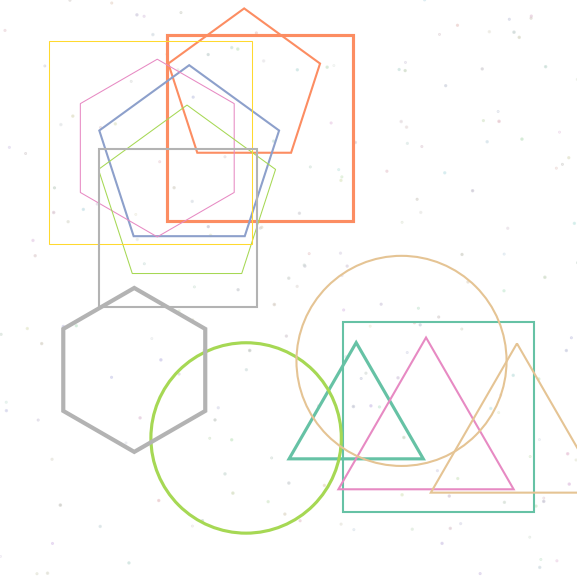[{"shape": "square", "thickness": 1, "radius": 0.82, "center": [0.759, 0.277]}, {"shape": "triangle", "thickness": 1.5, "radius": 0.67, "center": [0.617, 0.272]}, {"shape": "square", "thickness": 1.5, "radius": 0.8, "center": [0.45, 0.777]}, {"shape": "pentagon", "thickness": 1, "radius": 0.69, "center": [0.423, 0.846]}, {"shape": "pentagon", "thickness": 1, "radius": 0.82, "center": [0.328, 0.723]}, {"shape": "triangle", "thickness": 1, "radius": 0.88, "center": [0.738, 0.239]}, {"shape": "hexagon", "thickness": 0.5, "radius": 0.77, "center": [0.272, 0.743]}, {"shape": "circle", "thickness": 1.5, "radius": 0.82, "center": [0.426, 0.241]}, {"shape": "pentagon", "thickness": 0.5, "radius": 0.81, "center": [0.324, 0.656]}, {"shape": "square", "thickness": 0.5, "radius": 0.88, "center": [0.26, 0.752]}, {"shape": "circle", "thickness": 1, "radius": 0.91, "center": [0.695, 0.374]}, {"shape": "triangle", "thickness": 1, "radius": 0.86, "center": [0.895, 0.232]}, {"shape": "hexagon", "thickness": 2, "radius": 0.71, "center": [0.232, 0.359]}, {"shape": "square", "thickness": 1, "radius": 0.68, "center": [0.308, 0.604]}]